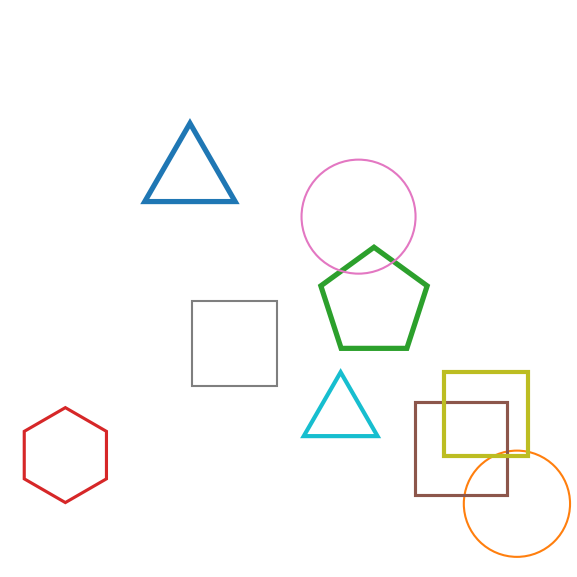[{"shape": "triangle", "thickness": 2.5, "radius": 0.45, "center": [0.329, 0.695]}, {"shape": "circle", "thickness": 1, "radius": 0.46, "center": [0.895, 0.127]}, {"shape": "pentagon", "thickness": 2.5, "radius": 0.48, "center": [0.648, 0.474]}, {"shape": "hexagon", "thickness": 1.5, "radius": 0.41, "center": [0.113, 0.211]}, {"shape": "square", "thickness": 1.5, "radius": 0.4, "center": [0.799, 0.222]}, {"shape": "circle", "thickness": 1, "radius": 0.49, "center": [0.621, 0.624]}, {"shape": "square", "thickness": 1, "radius": 0.37, "center": [0.405, 0.405]}, {"shape": "square", "thickness": 2, "radius": 0.36, "center": [0.841, 0.283]}, {"shape": "triangle", "thickness": 2, "radius": 0.37, "center": [0.59, 0.281]}]